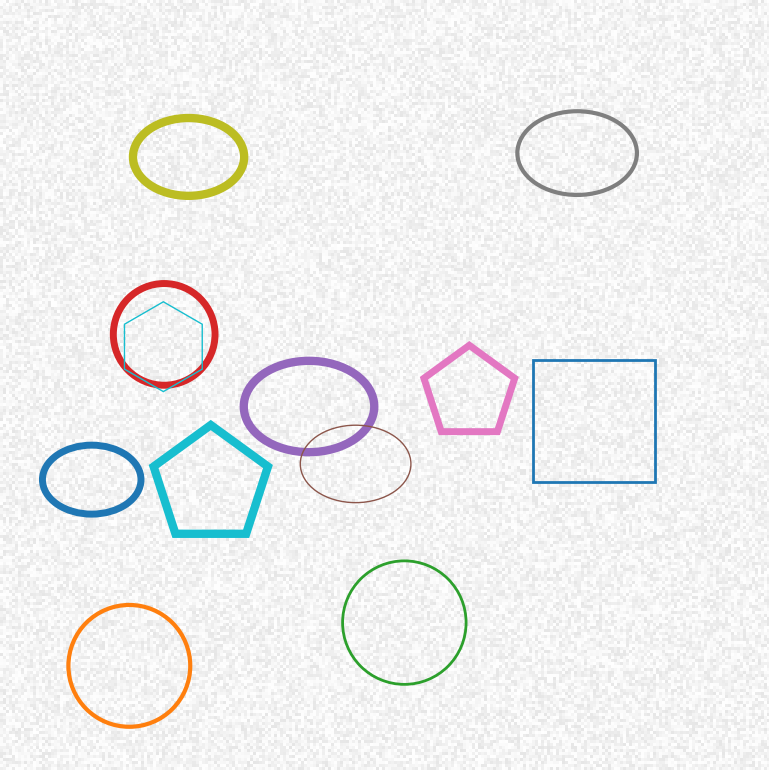[{"shape": "oval", "thickness": 2.5, "radius": 0.32, "center": [0.119, 0.377]}, {"shape": "square", "thickness": 1, "radius": 0.39, "center": [0.772, 0.453]}, {"shape": "circle", "thickness": 1.5, "radius": 0.4, "center": [0.168, 0.135]}, {"shape": "circle", "thickness": 1, "radius": 0.4, "center": [0.525, 0.191]}, {"shape": "circle", "thickness": 2.5, "radius": 0.33, "center": [0.213, 0.566]}, {"shape": "oval", "thickness": 3, "radius": 0.42, "center": [0.401, 0.472]}, {"shape": "oval", "thickness": 0.5, "radius": 0.36, "center": [0.462, 0.398]}, {"shape": "pentagon", "thickness": 2.5, "radius": 0.31, "center": [0.609, 0.49]}, {"shape": "oval", "thickness": 1.5, "radius": 0.39, "center": [0.75, 0.801]}, {"shape": "oval", "thickness": 3, "radius": 0.36, "center": [0.245, 0.796]}, {"shape": "hexagon", "thickness": 0.5, "radius": 0.29, "center": [0.212, 0.55]}, {"shape": "pentagon", "thickness": 3, "radius": 0.39, "center": [0.274, 0.37]}]